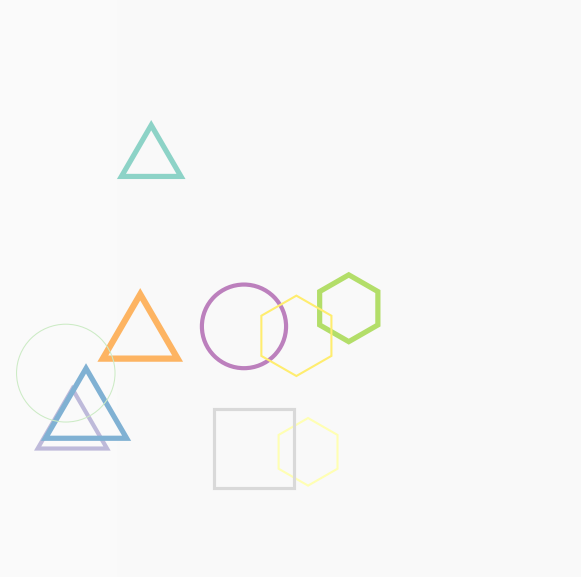[{"shape": "triangle", "thickness": 2.5, "radius": 0.3, "center": [0.26, 0.723]}, {"shape": "hexagon", "thickness": 1, "radius": 0.29, "center": [0.53, 0.217]}, {"shape": "triangle", "thickness": 2, "radius": 0.34, "center": [0.124, 0.257]}, {"shape": "triangle", "thickness": 2.5, "radius": 0.4, "center": [0.148, 0.281]}, {"shape": "triangle", "thickness": 3, "radius": 0.37, "center": [0.241, 0.415]}, {"shape": "hexagon", "thickness": 2.5, "radius": 0.29, "center": [0.6, 0.465]}, {"shape": "square", "thickness": 1.5, "radius": 0.34, "center": [0.437, 0.223]}, {"shape": "circle", "thickness": 2, "radius": 0.36, "center": [0.42, 0.434]}, {"shape": "circle", "thickness": 0.5, "radius": 0.42, "center": [0.113, 0.353]}, {"shape": "hexagon", "thickness": 1, "radius": 0.35, "center": [0.51, 0.418]}]